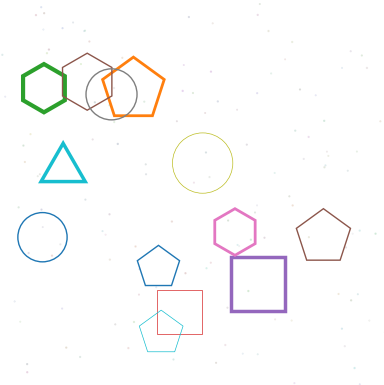[{"shape": "pentagon", "thickness": 1, "radius": 0.29, "center": [0.412, 0.305]}, {"shape": "circle", "thickness": 1, "radius": 0.32, "center": [0.11, 0.384]}, {"shape": "pentagon", "thickness": 2, "radius": 0.42, "center": [0.347, 0.767]}, {"shape": "hexagon", "thickness": 3, "radius": 0.31, "center": [0.114, 0.771]}, {"shape": "square", "thickness": 0.5, "radius": 0.29, "center": [0.467, 0.189]}, {"shape": "square", "thickness": 2.5, "radius": 0.35, "center": [0.67, 0.263]}, {"shape": "pentagon", "thickness": 1, "radius": 0.37, "center": [0.84, 0.384]}, {"shape": "hexagon", "thickness": 1, "radius": 0.37, "center": [0.226, 0.788]}, {"shape": "hexagon", "thickness": 2, "radius": 0.3, "center": [0.61, 0.397]}, {"shape": "circle", "thickness": 1, "radius": 0.33, "center": [0.29, 0.755]}, {"shape": "circle", "thickness": 0.5, "radius": 0.39, "center": [0.526, 0.576]}, {"shape": "pentagon", "thickness": 0.5, "radius": 0.3, "center": [0.419, 0.135]}, {"shape": "triangle", "thickness": 2.5, "radius": 0.33, "center": [0.164, 0.561]}]